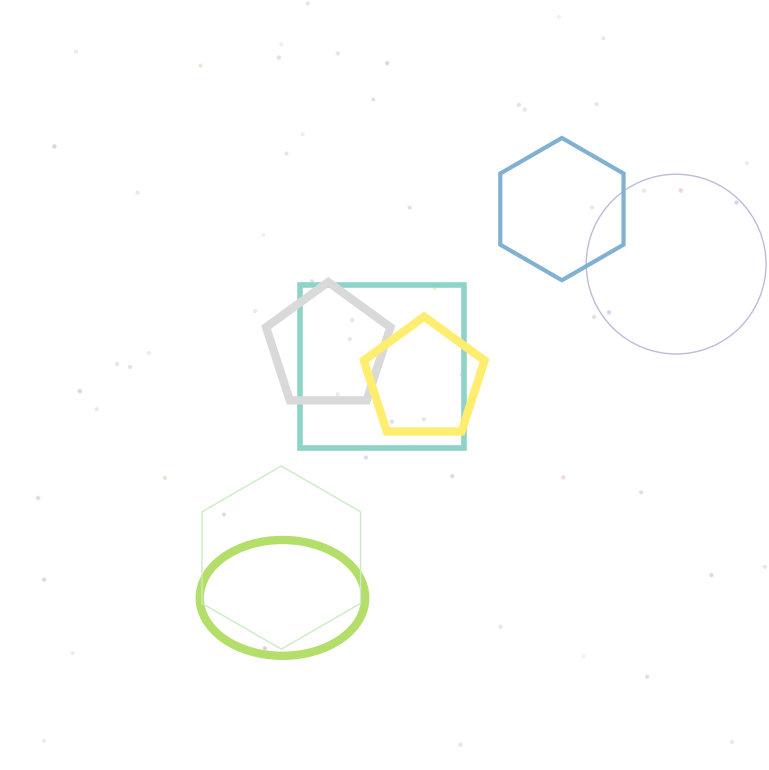[{"shape": "square", "thickness": 2, "radius": 0.53, "center": [0.496, 0.524]}, {"shape": "circle", "thickness": 0.5, "radius": 0.58, "center": [0.878, 0.657]}, {"shape": "hexagon", "thickness": 1.5, "radius": 0.46, "center": [0.73, 0.728]}, {"shape": "oval", "thickness": 3, "radius": 0.54, "center": [0.367, 0.224]}, {"shape": "pentagon", "thickness": 3, "radius": 0.42, "center": [0.426, 0.549]}, {"shape": "hexagon", "thickness": 0.5, "radius": 0.59, "center": [0.365, 0.276]}, {"shape": "pentagon", "thickness": 3, "radius": 0.41, "center": [0.551, 0.506]}]